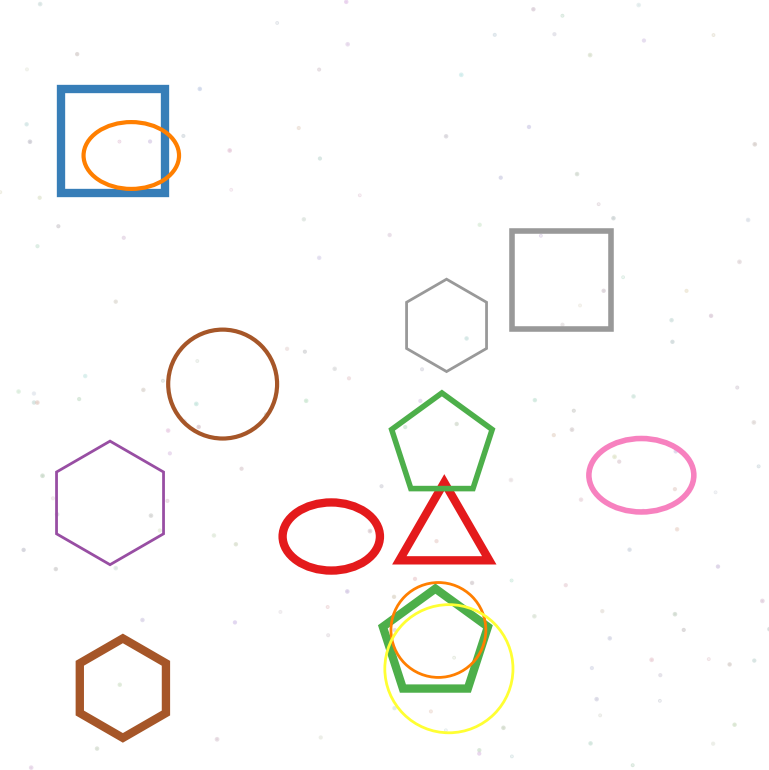[{"shape": "oval", "thickness": 3, "radius": 0.32, "center": [0.43, 0.303]}, {"shape": "triangle", "thickness": 3, "radius": 0.34, "center": [0.577, 0.306]}, {"shape": "square", "thickness": 3, "radius": 0.34, "center": [0.147, 0.817]}, {"shape": "pentagon", "thickness": 3, "radius": 0.36, "center": [0.565, 0.164]}, {"shape": "pentagon", "thickness": 2, "radius": 0.34, "center": [0.574, 0.421]}, {"shape": "hexagon", "thickness": 1, "radius": 0.4, "center": [0.143, 0.347]}, {"shape": "circle", "thickness": 1, "radius": 0.31, "center": [0.569, 0.182]}, {"shape": "oval", "thickness": 1.5, "radius": 0.31, "center": [0.171, 0.798]}, {"shape": "circle", "thickness": 1, "radius": 0.42, "center": [0.583, 0.132]}, {"shape": "circle", "thickness": 1.5, "radius": 0.35, "center": [0.289, 0.501]}, {"shape": "hexagon", "thickness": 3, "radius": 0.32, "center": [0.16, 0.106]}, {"shape": "oval", "thickness": 2, "radius": 0.34, "center": [0.833, 0.383]}, {"shape": "hexagon", "thickness": 1, "radius": 0.3, "center": [0.58, 0.577]}, {"shape": "square", "thickness": 2, "radius": 0.32, "center": [0.729, 0.636]}]